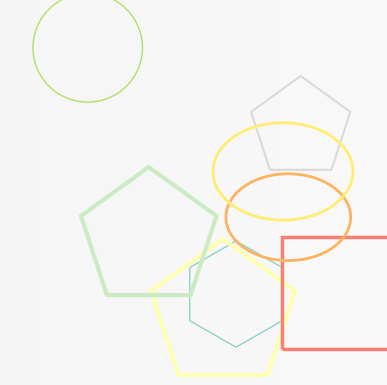[{"shape": "hexagon", "thickness": 1, "radius": 0.69, "center": [0.609, 0.236]}, {"shape": "pentagon", "thickness": 3, "radius": 0.98, "center": [0.575, 0.184]}, {"shape": "square", "thickness": 2.5, "radius": 0.72, "center": [0.873, 0.239]}, {"shape": "oval", "thickness": 2, "radius": 0.81, "center": [0.744, 0.436]}, {"shape": "circle", "thickness": 1, "radius": 0.71, "center": [0.226, 0.876]}, {"shape": "pentagon", "thickness": 1.5, "radius": 0.67, "center": [0.776, 0.668]}, {"shape": "pentagon", "thickness": 3, "radius": 0.92, "center": [0.384, 0.382]}, {"shape": "oval", "thickness": 2, "radius": 0.9, "center": [0.73, 0.555]}]